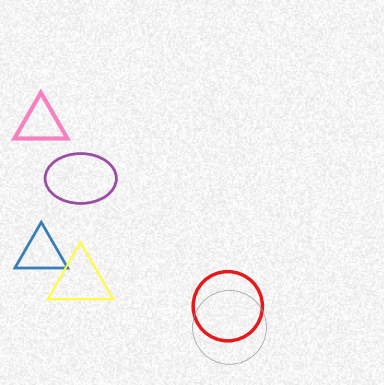[{"shape": "circle", "thickness": 2.5, "radius": 0.45, "center": [0.592, 0.205]}, {"shape": "triangle", "thickness": 2, "radius": 0.4, "center": [0.107, 0.344]}, {"shape": "oval", "thickness": 2, "radius": 0.46, "center": [0.21, 0.536]}, {"shape": "triangle", "thickness": 1.5, "radius": 0.49, "center": [0.209, 0.272]}, {"shape": "triangle", "thickness": 3, "radius": 0.4, "center": [0.106, 0.68]}, {"shape": "circle", "thickness": 0.5, "radius": 0.48, "center": [0.596, 0.15]}]